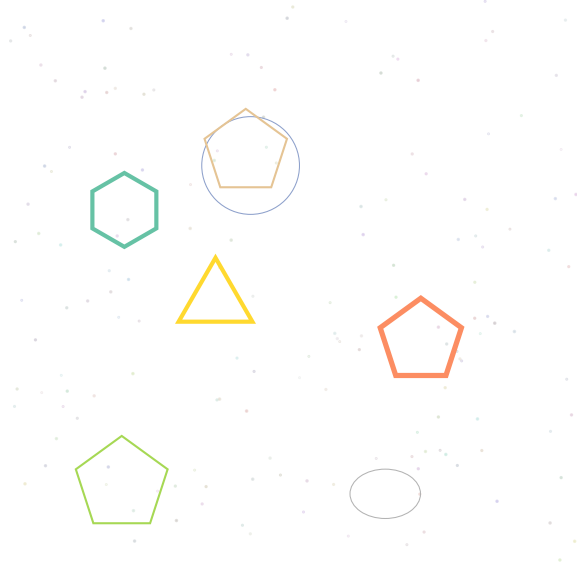[{"shape": "hexagon", "thickness": 2, "radius": 0.32, "center": [0.215, 0.636]}, {"shape": "pentagon", "thickness": 2.5, "radius": 0.37, "center": [0.729, 0.409]}, {"shape": "circle", "thickness": 0.5, "radius": 0.42, "center": [0.434, 0.713]}, {"shape": "pentagon", "thickness": 1, "radius": 0.42, "center": [0.211, 0.161]}, {"shape": "triangle", "thickness": 2, "radius": 0.37, "center": [0.373, 0.479]}, {"shape": "pentagon", "thickness": 1, "radius": 0.38, "center": [0.426, 0.736]}, {"shape": "oval", "thickness": 0.5, "radius": 0.31, "center": [0.667, 0.144]}]